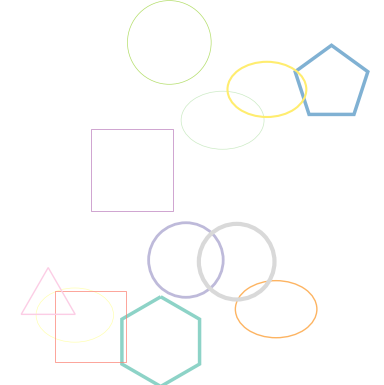[{"shape": "hexagon", "thickness": 2.5, "radius": 0.58, "center": [0.417, 0.113]}, {"shape": "oval", "thickness": 0.5, "radius": 0.5, "center": [0.194, 0.182]}, {"shape": "circle", "thickness": 2, "radius": 0.48, "center": [0.483, 0.325]}, {"shape": "square", "thickness": 0.5, "radius": 0.46, "center": [0.235, 0.152]}, {"shape": "pentagon", "thickness": 2.5, "radius": 0.5, "center": [0.861, 0.783]}, {"shape": "oval", "thickness": 1, "radius": 0.53, "center": [0.717, 0.197]}, {"shape": "circle", "thickness": 0.5, "radius": 0.54, "center": [0.44, 0.89]}, {"shape": "triangle", "thickness": 1, "radius": 0.4, "center": [0.125, 0.224]}, {"shape": "circle", "thickness": 3, "radius": 0.49, "center": [0.615, 0.32]}, {"shape": "square", "thickness": 0.5, "radius": 0.53, "center": [0.343, 0.558]}, {"shape": "oval", "thickness": 0.5, "radius": 0.54, "center": [0.578, 0.688]}, {"shape": "oval", "thickness": 1.5, "radius": 0.51, "center": [0.693, 0.768]}]